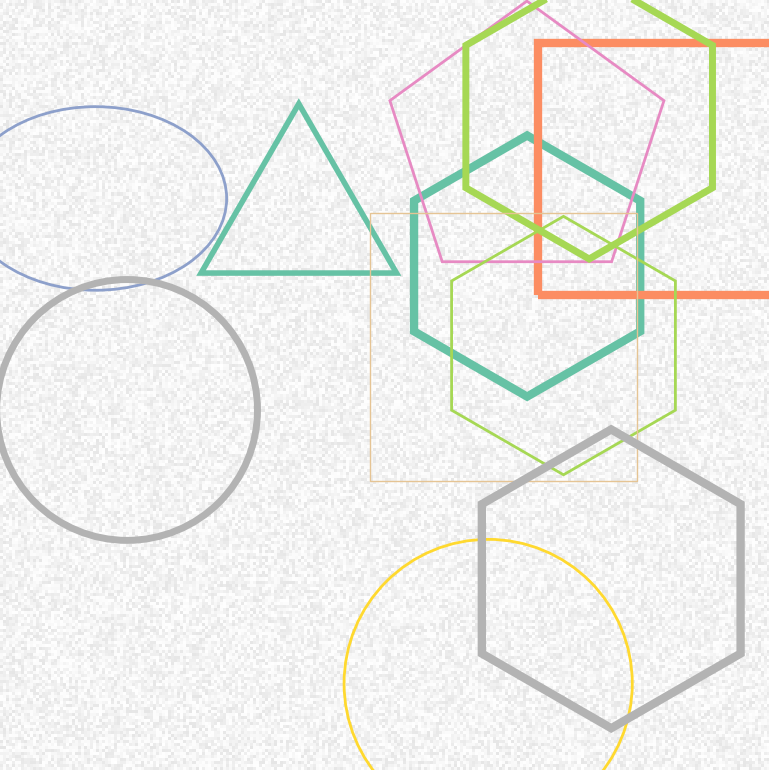[{"shape": "hexagon", "thickness": 3, "radius": 0.85, "center": [0.685, 0.654]}, {"shape": "triangle", "thickness": 2, "radius": 0.73, "center": [0.388, 0.719]}, {"shape": "square", "thickness": 3, "radius": 0.82, "center": [0.862, 0.78]}, {"shape": "oval", "thickness": 1, "radius": 0.85, "center": [0.124, 0.742]}, {"shape": "pentagon", "thickness": 1, "radius": 0.94, "center": [0.684, 0.811]}, {"shape": "hexagon", "thickness": 2.5, "radius": 0.92, "center": [0.765, 0.849]}, {"shape": "hexagon", "thickness": 1, "radius": 0.84, "center": [0.732, 0.551]}, {"shape": "circle", "thickness": 1, "radius": 0.94, "center": [0.634, 0.112]}, {"shape": "square", "thickness": 0.5, "radius": 0.87, "center": [0.654, 0.549]}, {"shape": "hexagon", "thickness": 3, "radius": 0.97, "center": [0.794, 0.248]}, {"shape": "circle", "thickness": 2.5, "radius": 0.85, "center": [0.165, 0.468]}]